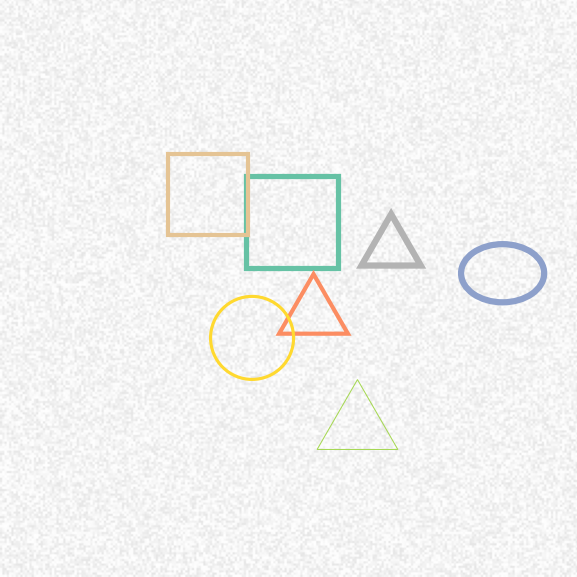[{"shape": "square", "thickness": 2.5, "radius": 0.4, "center": [0.506, 0.615]}, {"shape": "triangle", "thickness": 2, "radius": 0.34, "center": [0.543, 0.456]}, {"shape": "oval", "thickness": 3, "radius": 0.36, "center": [0.87, 0.526]}, {"shape": "triangle", "thickness": 0.5, "radius": 0.4, "center": [0.619, 0.261]}, {"shape": "circle", "thickness": 1.5, "radius": 0.36, "center": [0.436, 0.414]}, {"shape": "square", "thickness": 2, "radius": 0.35, "center": [0.36, 0.663]}, {"shape": "triangle", "thickness": 3, "radius": 0.3, "center": [0.677, 0.569]}]